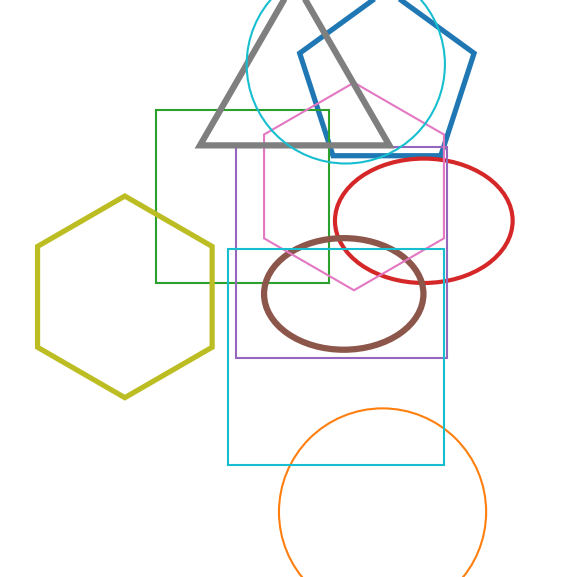[{"shape": "pentagon", "thickness": 2.5, "radius": 0.79, "center": [0.67, 0.858]}, {"shape": "circle", "thickness": 1, "radius": 0.9, "center": [0.662, 0.113]}, {"shape": "square", "thickness": 1, "radius": 0.75, "center": [0.42, 0.659]}, {"shape": "oval", "thickness": 2, "radius": 0.77, "center": [0.734, 0.617]}, {"shape": "square", "thickness": 1, "radius": 0.91, "center": [0.591, 0.562]}, {"shape": "oval", "thickness": 3, "radius": 0.69, "center": [0.595, 0.49]}, {"shape": "hexagon", "thickness": 1, "radius": 0.9, "center": [0.613, 0.676]}, {"shape": "triangle", "thickness": 3, "radius": 0.95, "center": [0.51, 0.842]}, {"shape": "hexagon", "thickness": 2.5, "radius": 0.87, "center": [0.216, 0.485]}, {"shape": "circle", "thickness": 1, "radius": 0.86, "center": [0.599, 0.888]}, {"shape": "square", "thickness": 1, "radius": 0.93, "center": [0.582, 0.382]}]